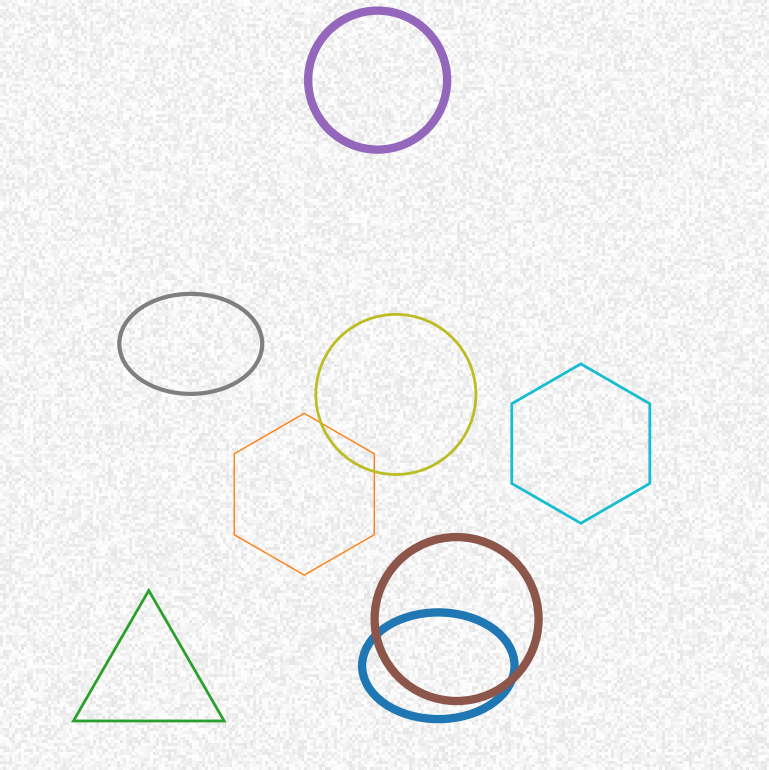[{"shape": "oval", "thickness": 3, "radius": 0.49, "center": [0.569, 0.135]}, {"shape": "hexagon", "thickness": 0.5, "radius": 0.53, "center": [0.395, 0.358]}, {"shape": "triangle", "thickness": 1, "radius": 0.57, "center": [0.193, 0.12]}, {"shape": "circle", "thickness": 3, "radius": 0.45, "center": [0.49, 0.896]}, {"shape": "circle", "thickness": 3, "radius": 0.53, "center": [0.593, 0.196]}, {"shape": "oval", "thickness": 1.5, "radius": 0.46, "center": [0.248, 0.553]}, {"shape": "circle", "thickness": 1, "radius": 0.52, "center": [0.514, 0.488]}, {"shape": "hexagon", "thickness": 1, "radius": 0.52, "center": [0.754, 0.424]}]